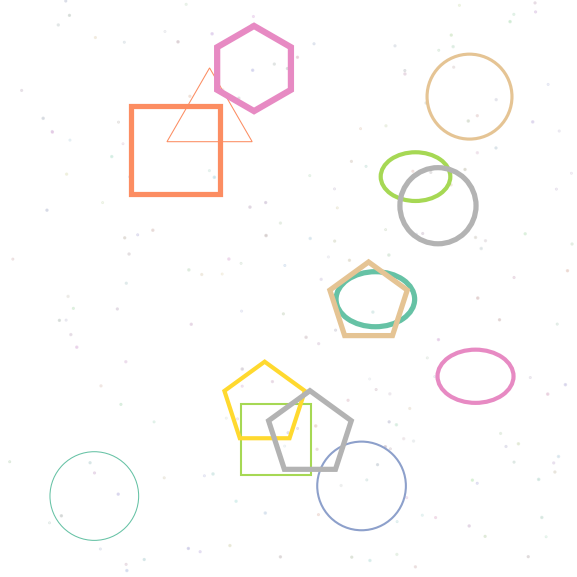[{"shape": "circle", "thickness": 0.5, "radius": 0.38, "center": [0.163, 0.14]}, {"shape": "oval", "thickness": 2.5, "radius": 0.34, "center": [0.65, 0.481]}, {"shape": "square", "thickness": 2.5, "radius": 0.38, "center": [0.304, 0.74]}, {"shape": "triangle", "thickness": 0.5, "radius": 0.43, "center": [0.363, 0.796]}, {"shape": "circle", "thickness": 1, "radius": 0.38, "center": [0.626, 0.158]}, {"shape": "oval", "thickness": 2, "radius": 0.33, "center": [0.823, 0.348]}, {"shape": "hexagon", "thickness": 3, "radius": 0.37, "center": [0.44, 0.88]}, {"shape": "square", "thickness": 1, "radius": 0.31, "center": [0.478, 0.238]}, {"shape": "oval", "thickness": 2, "radius": 0.3, "center": [0.719, 0.693]}, {"shape": "pentagon", "thickness": 2, "radius": 0.37, "center": [0.458, 0.3]}, {"shape": "circle", "thickness": 1.5, "radius": 0.37, "center": [0.813, 0.832]}, {"shape": "pentagon", "thickness": 2.5, "radius": 0.35, "center": [0.638, 0.475]}, {"shape": "circle", "thickness": 2.5, "radius": 0.33, "center": [0.758, 0.643]}, {"shape": "pentagon", "thickness": 2.5, "radius": 0.38, "center": [0.537, 0.247]}]